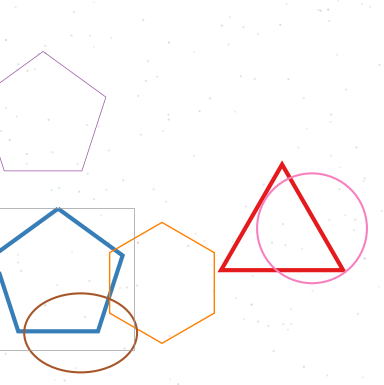[{"shape": "triangle", "thickness": 3, "radius": 0.92, "center": [0.733, 0.39]}, {"shape": "pentagon", "thickness": 3, "radius": 0.88, "center": [0.151, 0.282]}, {"shape": "pentagon", "thickness": 0.5, "radius": 0.86, "center": [0.112, 0.695]}, {"shape": "hexagon", "thickness": 1, "radius": 0.78, "center": [0.421, 0.265]}, {"shape": "oval", "thickness": 1.5, "radius": 0.73, "center": [0.209, 0.135]}, {"shape": "circle", "thickness": 1.5, "radius": 0.71, "center": [0.81, 0.407]}, {"shape": "square", "thickness": 0.5, "radius": 0.92, "center": [0.165, 0.275]}]